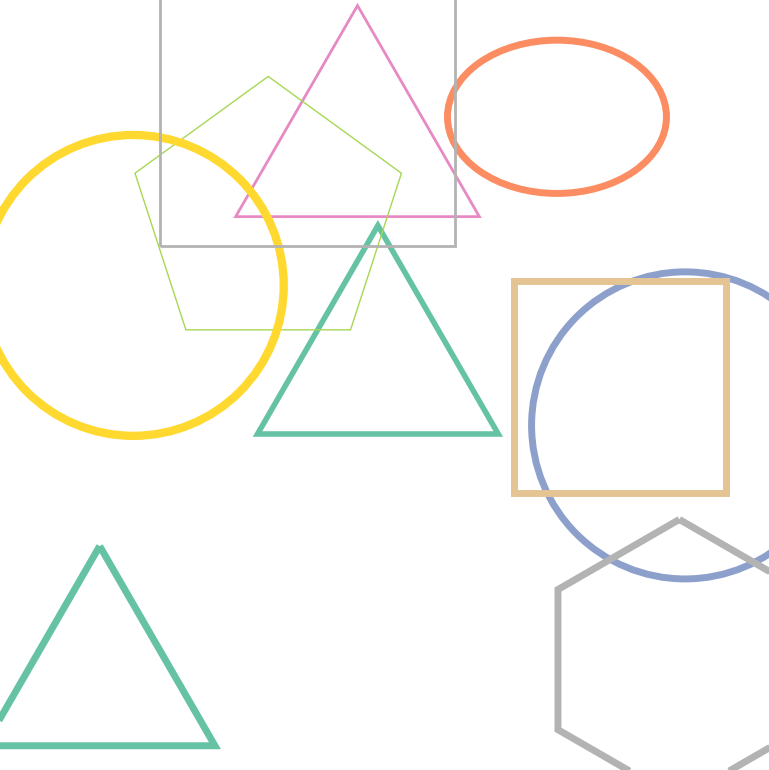[{"shape": "triangle", "thickness": 2, "radius": 0.9, "center": [0.491, 0.527]}, {"shape": "triangle", "thickness": 2.5, "radius": 0.86, "center": [0.129, 0.118]}, {"shape": "oval", "thickness": 2.5, "radius": 0.71, "center": [0.723, 0.848]}, {"shape": "circle", "thickness": 2.5, "radius": 1.0, "center": [0.89, 0.448]}, {"shape": "triangle", "thickness": 1, "radius": 0.91, "center": [0.464, 0.81]}, {"shape": "pentagon", "thickness": 0.5, "radius": 0.91, "center": [0.348, 0.719]}, {"shape": "circle", "thickness": 3, "radius": 0.98, "center": [0.173, 0.629]}, {"shape": "square", "thickness": 2.5, "radius": 0.69, "center": [0.805, 0.497]}, {"shape": "hexagon", "thickness": 2.5, "radius": 0.91, "center": [0.882, 0.143]}, {"shape": "square", "thickness": 1, "radius": 0.96, "center": [0.4, 0.872]}]